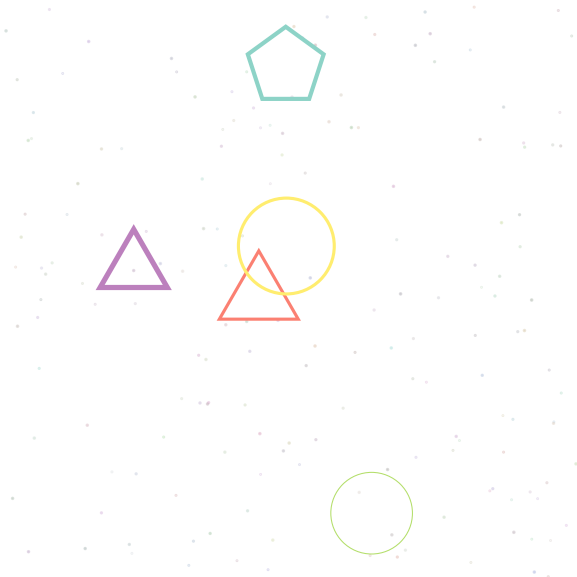[{"shape": "pentagon", "thickness": 2, "radius": 0.35, "center": [0.495, 0.884]}, {"shape": "triangle", "thickness": 1.5, "radius": 0.39, "center": [0.448, 0.486]}, {"shape": "circle", "thickness": 0.5, "radius": 0.35, "center": [0.644, 0.111]}, {"shape": "triangle", "thickness": 2.5, "radius": 0.34, "center": [0.232, 0.535]}, {"shape": "circle", "thickness": 1.5, "radius": 0.41, "center": [0.496, 0.573]}]